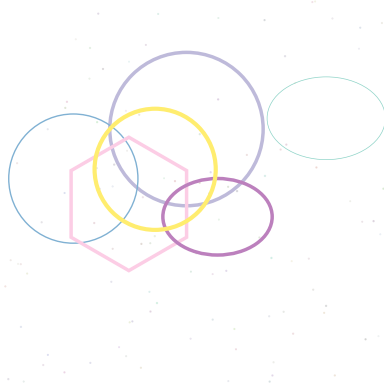[{"shape": "oval", "thickness": 0.5, "radius": 0.77, "center": [0.847, 0.693]}, {"shape": "circle", "thickness": 2.5, "radius": 1.0, "center": [0.484, 0.665]}, {"shape": "circle", "thickness": 1, "radius": 0.84, "center": [0.19, 0.536]}, {"shape": "hexagon", "thickness": 2.5, "radius": 0.87, "center": [0.335, 0.47]}, {"shape": "oval", "thickness": 2.5, "radius": 0.71, "center": [0.565, 0.437]}, {"shape": "circle", "thickness": 3, "radius": 0.79, "center": [0.403, 0.56]}]